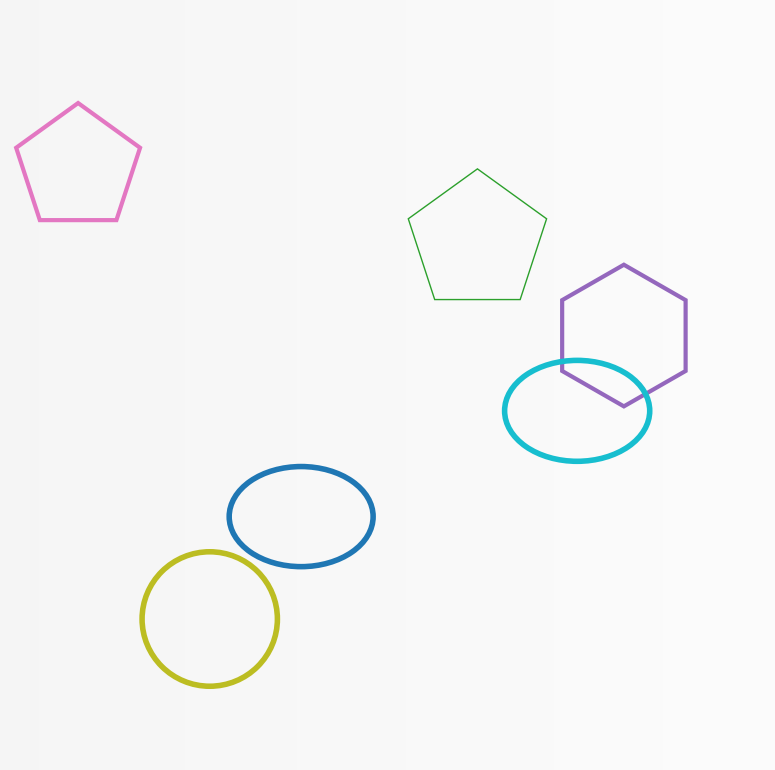[{"shape": "oval", "thickness": 2, "radius": 0.46, "center": [0.389, 0.329]}, {"shape": "pentagon", "thickness": 0.5, "radius": 0.47, "center": [0.616, 0.687]}, {"shape": "hexagon", "thickness": 1.5, "radius": 0.46, "center": [0.805, 0.564]}, {"shape": "pentagon", "thickness": 1.5, "radius": 0.42, "center": [0.101, 0.782]}, {"shape": "circle", "thickness": 2, "radius": 0.44, "center": [0.271, 0.196]}, {"shape": "oval", "thickness": 2, "radius": 0.47, "center": [0.745, 0.466]}]